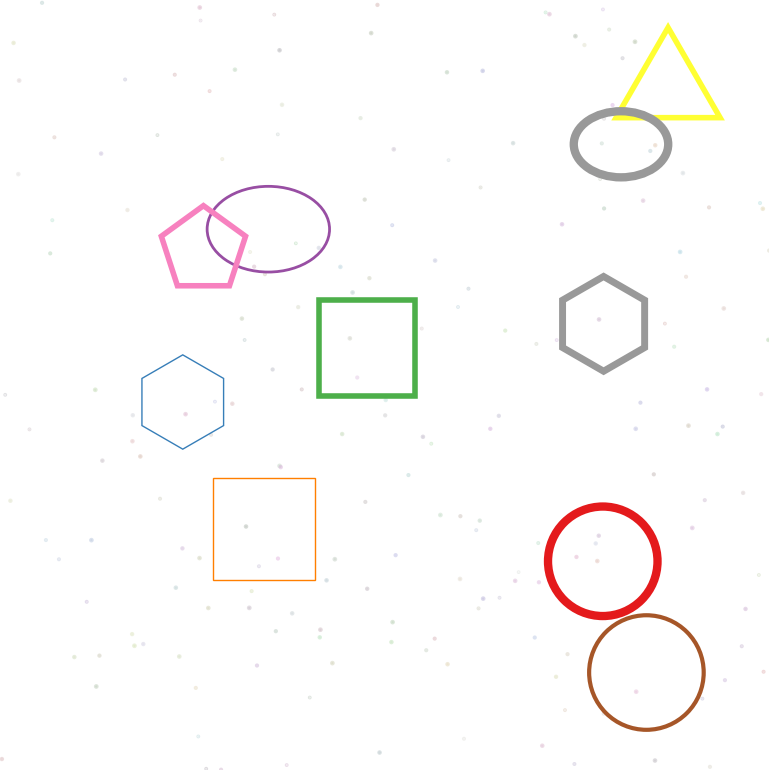[{"shape": "circle", "thickness": 3, "radius": 0.36, "center": [0.783, 0.271]}, {"shape": "hexagon", "thickness": 0.5, "radius": 0.31, "center": [0.237, 0.478]}, {"shape": "square", "thickness": 2, "radius": 0.31, "center": [0.477, 0.548]}, {"shape": "oval", "thickness": 1, "radius": 0.4, "center": [0.348, 0.702]}, {"shape": "square", "thickness": 0.5, "radius": 0.33, "center": [0.343, 0.313]}, {"shape": "triangle", "thickness": 2, "radius": 0.39, "center": [0.868, 0.886]}, {"shape": "circle", "thickness": 1.5, "radius": 0.37, "center": [0.84, 0.127]}, {"shape": "pentagon", "thickness": 2, "radius": 0.29, "center": [0.264, 0.675]}, {"shape": "oval", "thickness": 3, "radius": 0.31, "center": [0.806, 0.813]}, {"shape": "hexagon", "thickness": 2.5, "radius": 0.31, "center": [0.784, 0.579]}]